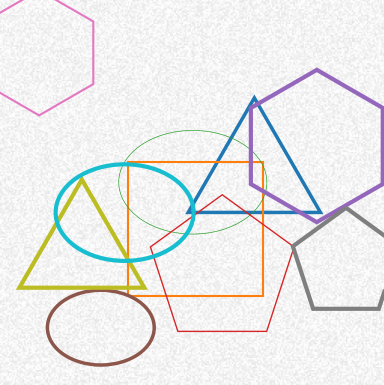[{"shape": "triangle", "thickness": 2.5, "radius": 0.99, "center": [0.661, 0.547]}, {"shape": "square", "thickness": 1.5, "radius": 0.87, "center": [0.508, 0.406]}, {"shape": "oval", "thickness": 0.5, "radius": 0.96, "center": [0.501, 0.527]}, {"shape": "pentagon", "thickness": 1, "radius": 0.98, "center": [0.577, 0.298]}, {"shape": "hexagon", "thickness": 3, "radius": 0.99, "center": [0.823, 0.621]}, {"shape": "oval", "thickness": 2.5, "radius": 0.69, "center": [0.262, 0.149]}, {"shape": "hexagon", "thickness": 1.5, "radius": 0.81, "center": [0.102, 0.863]}, {"shape": "pentagon", "thickness": 3, "radius": 0.73, "center": [0.899, 0.315]}, {"shape": "triangle", "thickness": 3, "radius": 0.94, "center": [0.213, 0.346]}, {"shape": "oval", "thickness": 3, "radius": 0.9, "center": [0.324, 0.448]}]